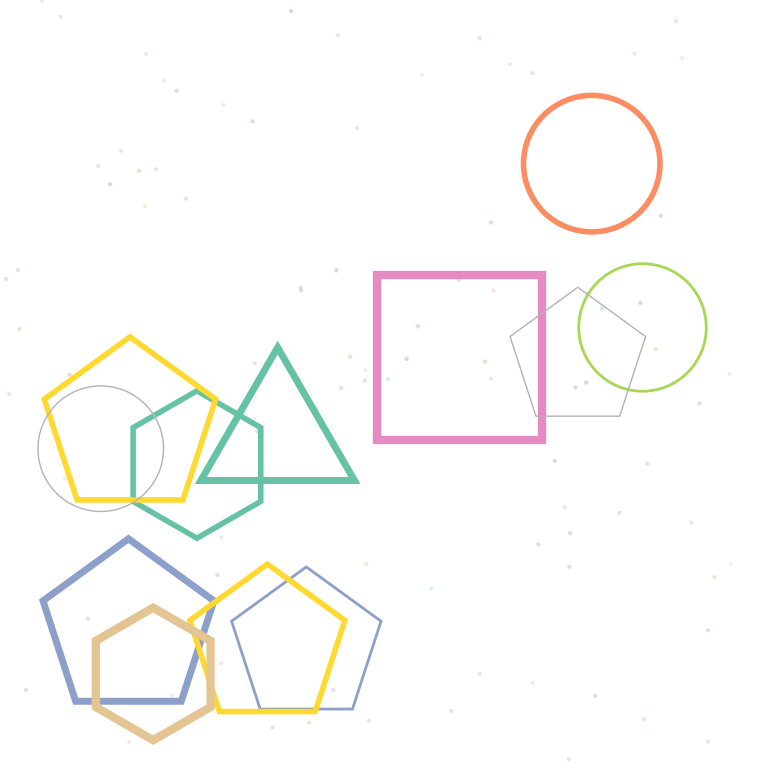[{"shape": "triangle", "thickness": 2.5, "radius": 0.58, "center": [0.361, 0.434]}, {"shape": "hexagon", "thickness": 2, "radius": 0.48, "center": [0.256, 0.397]}, {"shape": "circle", "thickness": 2, "radius": 0.44, "center": [0.769, 0.787]}, {"shape": "pentagon", "thickness": 1, "radius": 0.51, "center": [0.398, 0.162]}, {"shape": "pentagon", "thickness": 2.5, "radius": 0.58, "center": [0.167, 0.184]}, {"shape": "square", "thickness": 3, "radius": 0.53, "center": [0.597, 0.536]}, {"shape": "circle", "thickness": 1, "radius": 0.41, "center": [0.834, 0.575]}, {"shape": "pentagon", "thickness": 2, "radius": 0.59, "center": [0.169, 0.445]}, {"shape": "pentagon", "thickness": 2, "radius": 0.53, "center": [0.347, 0.162]}, {"shape": "hexagon", "thickness": 3, "radius": 0.43, "center": [0.199, 0.125]}, {"shape": "pentagon", "thickness": 0.5, "radius": 0.46, "center": [0.75, 0.534]}, {"shape": "circle", "thickness": 0.5, "radius": 0.41, "center": [0.131, 0.417]}]